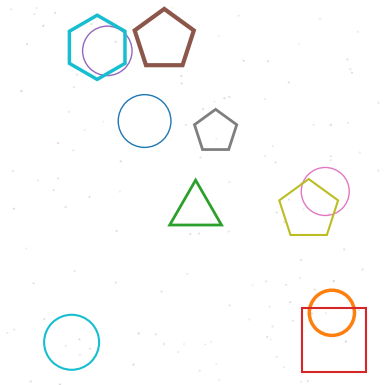[{"shape": "circle", "thickness": 1, "radius": 0.34, "center": [0.376, 0.686]}, {"shape": "circle", "thickness": 2.5, "radius": 0.29, "center": [0.862, 0.187]}, {"shape": "triangle", "thickness": 2, "radius": 0.39, "center": [0.508, 0.454]}, {"shape": "square", "thickness": 1.5, "radius": 0.42, "center": [0.868, 0.118]}, {"shape": "circle", "thickness": 1, "radius": 0.32, "center": [0.279, 0.868]}, {"shape": "pentagon", "thickness": 3, "radius": 0.4, "center": [0.427, 0.896]}, {"shape": "circle", "thickness": 1, "radius": 0.31, "center": [0.845, 0.503]}, {"shape": "pentagon", "thickness": 2, "radius": 0.29, "center": [0.56, 0.658]}, {"shape": "pentagon", "thickness": 1.5, "radius": 0.4, "center": [0.802, 0.455]}, {"shape": "hexagon", "thickness": 2.5, "radius": 0.42, "center": [0.252, 0.877]}, {"shape": "circle", "thickness": 1.5, "radius": 0.36, "center": [0.186, 0.111]}]